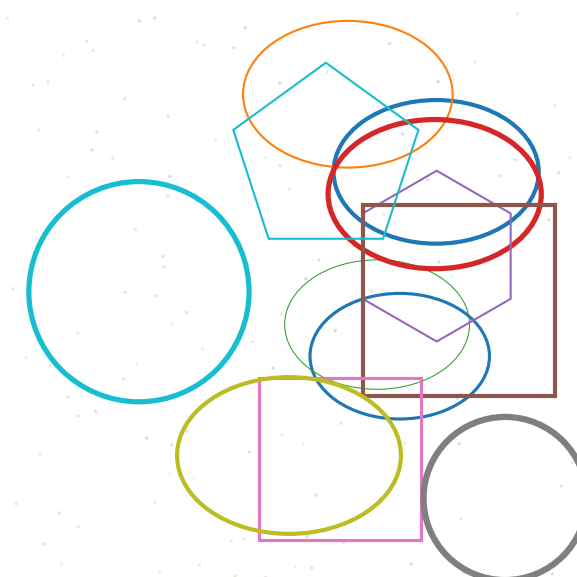[{"shape": "oval", "thickness": 2, "radius": 0.89, "center": [0.755, 0.702]}, {"shape": "oval", "thickness": 1.5, "radius": 0.78, "center": [0.692, 0.382]}, {"shape": "oval", "thickness": 1, "radius": 0.91, "center": [0.602, 0.836]}, {"shape": "oval", "thickness": 0.5, "radius": 0.8, "center": [0.653, 0.437]}, {"shape": "oval", "thickness": 2.5, "radius": 0.92, "center": [0.753, 0.663]}, {"shape": "hexagon", "thickness": 1, "radius": 0.74, "center": [0.756, 0.556]}, {"shape": "square", "thickness": 2, "radius": 0.83, "center": [0.795, 0.479]}, {"shape": "square", "thickness": 1.5, "radius": 0.7, "center": [0.589, 0.205]}, {"shape": "circle", "thickness": 3, "radius": 0.71, "center": [0.875, 0.136]}, {"shape": "oval", "thickness": 2, "radius": 0.97, "center": [0.5, 0.21]}, {"shape": "circle", "thickness": 2.5, "radius": 0.95, "center": [0.241, 0.494]}, {"shape": "pentagon", "thickness": 1, "radius": 0.84, "center": [0.564, 0.722]}]